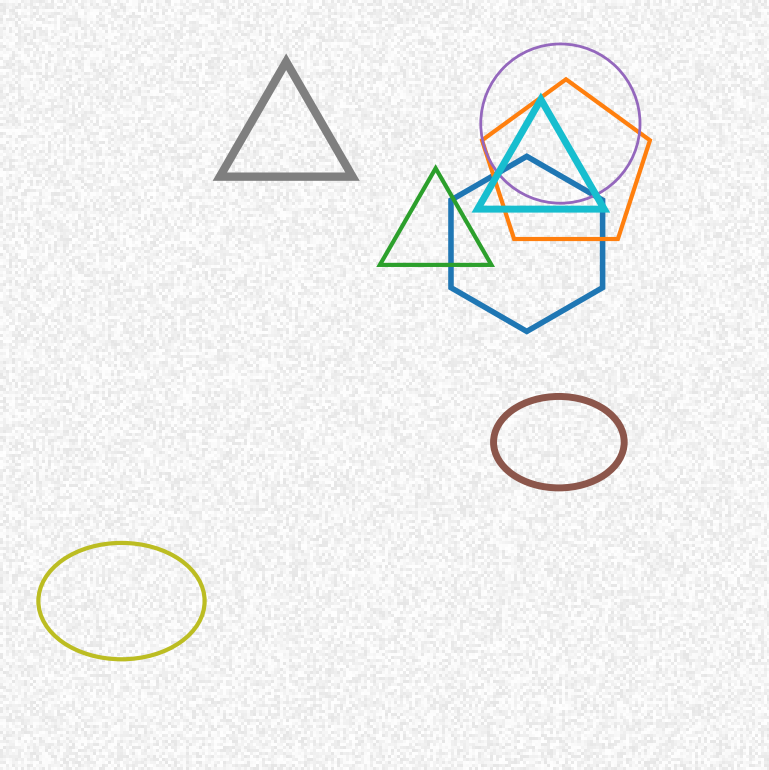[{"shape": "hexagon", "thickness": 2, "radius": 0.57, "center": [0.684, 0.683]}, {"shape": "pentagon", "thickness": 1.5, "radius": 0.57, "center": [0.735, 0.782]}, {"shape": "triangle", "thickness": 1.5, "radius": 0.42, "center": [0.566, 0.698]}, {"shape": "circle", "thickness": 1, "radius": 0.52, "center": [0.728, 0.84]}, {"shape": "oval", "thickness": 2.5, "radius": 0.42, "center": [0.726, 0.426]}, {"shape": "triangle", "thickness": 3, "radius": 0.5, "center": [0.372, 0.82]}, {"shape": "oval", "thickness": 1.5, "radius": 0.54, "center": [0.158, 0.219]}, {"shape": "triangle", "thickness": 2.5, "radius": 0.47, "center": [0.702, 0.776]}]